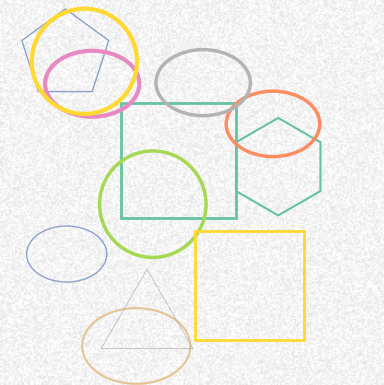[{"shape": "square", "thickness": 2, "radius": 0.75, "center": [0.464, 0.584]}, {"shape": "hexagon", "thickness": 1.5, "radius": 0.63, "center": [0.723, 0.567]}, {"shape": "oval", "thickness": 2.5, "radius": 0.61, "center": [0.709, 0.678]}, {"shape": "oval", "thickness": 1, "radius": 0.52, "center": [0.173, 0.34]}, {"shape": "pentagon", "thickness": 1, "radius": 0.59, "center": [0.17, 0.858]}, {"shape": "oval", "thickness": 3, "radius": 0.61, "center": [0.24, 0.783]}, {"shape": "circle", "thickness": 2.5, "radius": 0.69, "center": [0.397, 0.47]}, {"shape": "circle", "thickness": 3, "radius": 0.68, "center": [0.219, 0.841]}, {"shape": "square", "thickness": 2, "radius": 0.71, "center": [0.648, 0.258]}, {"shape": "oval", "thickness": 1.5, "radius": 0.7, "center": [0.354, 0.101]}, {"shape": "triangle", "thickness": 0.5, "radius": 0.69, "center": [0.382, 0.163]}, {"shape": "oval", "thickness": 2.5, "radius": 0.61, "center": [0.528, 0.785]}]